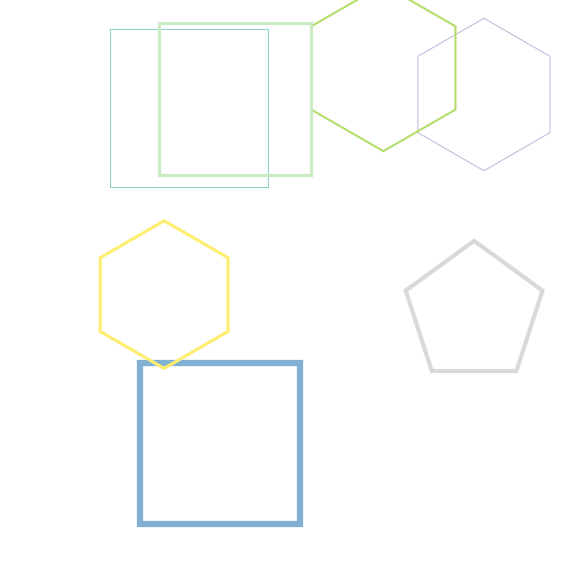[{"shape": "square", "thickness": 0.5, "radius": 0.68, "center": [0.327, 0.812]}, {"shape": "hexagon", "thickness": 0.5, "radius": 0.66, "center": [0.838, 0.835]}, {"shape": "square", "thickness": 3, "radius": 0.69, "center": [0.381, 0.231]}, {"shape": "hexagon", "thickness": 1, "radius": 0.72, "center": [0.664, 0.881]}, {"shape": "pentagon", "thickness": 2, "radius": 0.62, "center": [0.821, 0.457]}, {"shape": "square", "thickness": 1.5, "radius": 0.66, "center": [0.407, 0.828]}, {"shape": "hexagon", "thickness": 1.5, "radius": 0.64, "center": [0.284, 0.489]}]